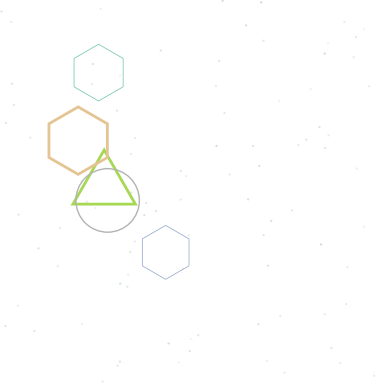[{"shape": "hexagon", "thickness": 0.5, "radius": 0.37, "center": [0.256, 0.811]}, {"shape": "hexagon", "thickness": 0.5, "radius": 0.35, "center": [0.43, 0.345]}, {"shape": "triangle", "thickness": 2, "radius": 0.47, "center": [0.271, 0.517]}, {"shape": "hexagon", "thickness": 2, "radius": 0.44, "center": [0.203, 0.635]}, {"shape": "circle", "thickness": 1, "radius": 0.41, "center": [0.28, 0.479]}]